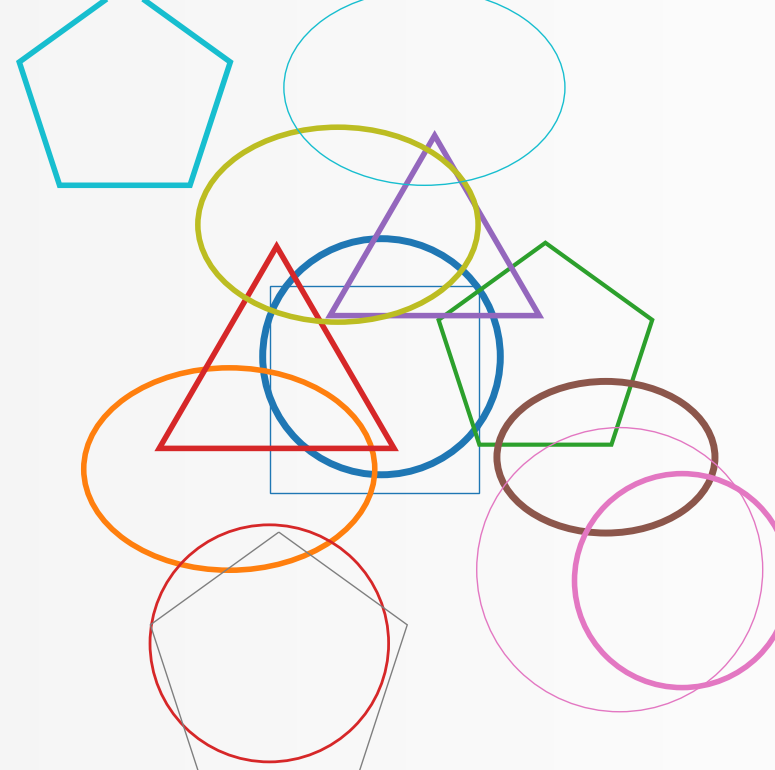[{"shape": "circle", "thickness": 2.5, "radius": 0.77, "center": [0.492, 0.537]}, {"shape": "square", "thickness": 0.5, "radius": 0.67, "center": [0.483, 0.494]}, {"shape": "oval", "thickness": 2, "radius": 0.94, "center": [0.296, 0.391]}, {"shape": "pentagon", "thickness": 1.5, "radius": 0.72, "center": [0.704, 0.54]}, {"shape": "circle", "thickness": 1, "radius": 0.77, "center": [0.347, 0.164]}, {"shape": "triangle", "thickness": 2, "radius": 0.87, "center": [0.357, 0.505]}, {"shape": "triangle", "thickness": 2, "radius": 0.78, "center": [0.561, 0.668]}, {"shape": "oval", "thickness": 2.5, "radius": 0.7, "center": [0.782, 0.406]}, {"shape": "circle", "thickness": 0.5, "radius": 0.92, "center": [0.8, 0.26]}, {"shape": "circle", "thickness": 2, "radius": 0.69, "center": [0.88, 0.246]}, {"shape": "pentagon", "thickness": 0.5, "radius": 0.87, "center": [0.36, 0.135]}, {"shape": "oval", "thickness": 2, "radius": 0.9, "center": [0.436, 0.708]}, {"shape": "pentagon", "thickness": 2, "radius": 0.72, "center": [0.161, 0.875]}, {"shape": "oval", "thickness": 0.5, "radius": 0.91, "center": [0.548, 0.886]}]